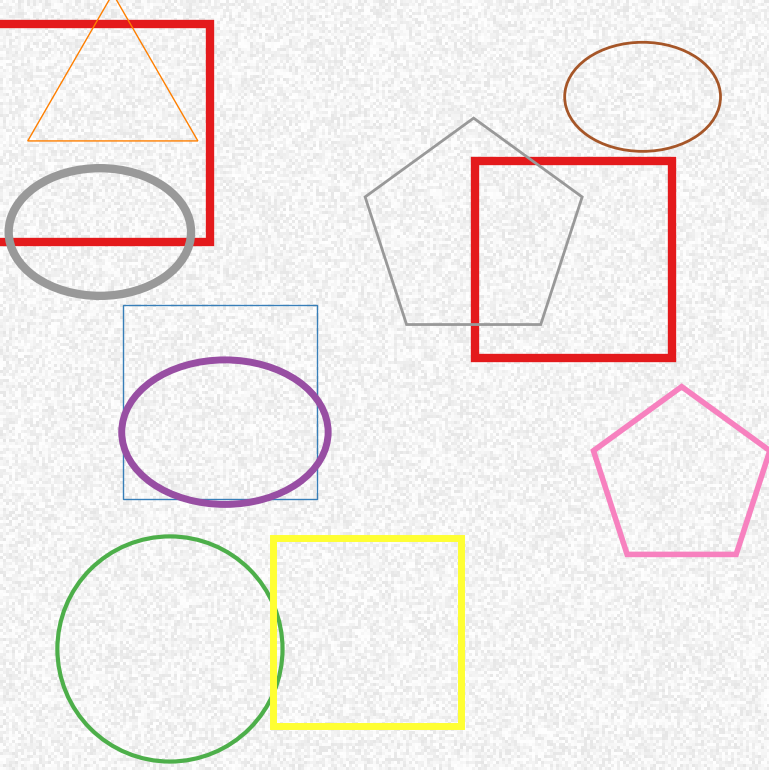[{"shape": "square", "thickness": 3, "radius": 0.64, "center": [0.745, 0.663]}, {"shape": "square", "thickness": 3, "radius": 0.71, "center": [0.131, 0.827]}, {"shape": "square", "thickness": 0.5, "radius": 0.63, "center": [0.286, 0.478]}, {"shape": "circle", "thickness": 1.5, "radius": 0.73, "center": [0.221, 0.157]}, {"shape": "oval", "thickness": 2.5, "radius": 0.67, "center": [0.292, 0.439]}, {"shape": "triangle", "thickness": 0.5, "radius": 0.64, "center": [0.147, 0.881]}, {"shape": "square", "thickness": 2.5, "radius": 0.61, "center": [0.477, 0.179]}, {"shape": "oval", "thickness": 1, "radius": 0.51, "center": [0.835, 0.874]}, {"shape": "pentagon", "thickness": 2, "radius": 0.6, "center": [0.885, 0.377]}, {"shape": "pentagon", "thickness": 1, "radius": 0.74, "center": [0.615, 0.698]}, {"shape": "oval", "thickness": 3, "radius": 0.59, "center": [0.13, 0.699]}]